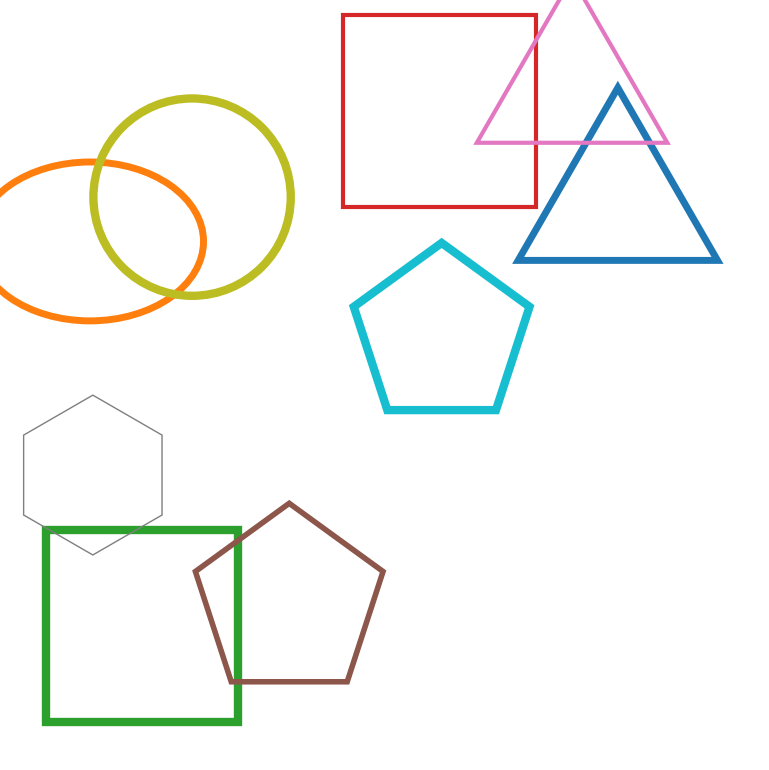[{"shape": "triangle", "thickness": 2.5, "radius": 0.75, "center": [0.802, 0.737]}, {"shape": "oval", "thickness": 2.5, "radius": 0.74, "center": [0.117, 0.686]}, {"shape": "square", "thickness": 3, "radius": 0.62, "center": [0.184, 0.187]}, {"shape": "square", "thickness": 1.5, "radius": 0.62, "center": [0.571, 0.856]}, {"shape": "pentagon", "thickness": 2, "radius": 0.64, "center": [0.376, 0.218]}, {"shape": "triangle", "thickness": 1.5, "radius": 0.71, "center": [0.743, 0.886]}, {"shape": "hexagon", "thickness": 0.5, "radius": 0.52, "center": [0.121, 0.383]}, {"shape": "circle", "thickness": 3, "radius": 0.64, "center": [0.249, 0.744]}, {"shape": "pentagon", "thickness": 3, "radius": 0.6, "center": [0.574, 0.565]}]